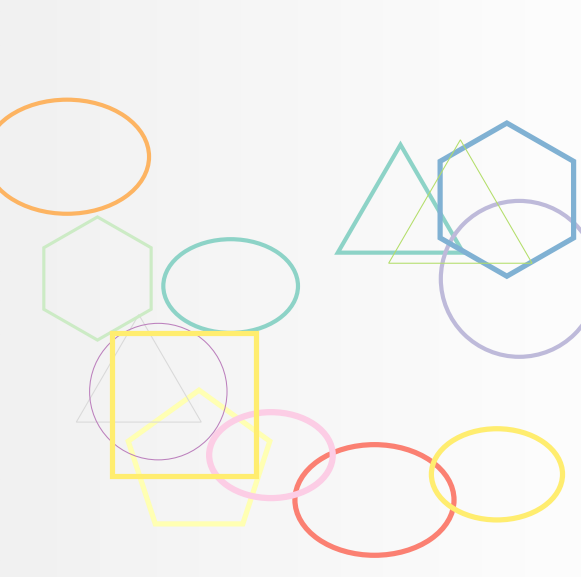[{"shape": "oval", "thickness": 2, "radius": 0.58, "center": [0.397, 0.504]}, {"shape": "triangle", "thickness": 2, "radius": 0.62, "center": [0.689, 0.624]}, {"shape": "pentagon", "thickness": 2.5, "radius": 0.64, "center": [0.342, 0.196]}, {"shape": "circle", "thickness": 2, "radius": 0.67, "center": [0.893, 0.516]}, {"shape": "oval", "thickness": 2.5, "radius": 0.68, "center": [0.644, 0.133]}, {"shape": "hexagon", "thickness": 2.5, "radius": 0.66, "center": [0.872, 0.653]}, {"shape": "oval", "thickness": 2, "radius": 0.71, "center": [0.115, 0.728]}, {"shape": "triangle", "thickness": 0.5, "radius": 0.71, "center": [0.792, 0.615]}, {"shape": "oval", "thickness": 3, "radius": 0.53, "center": [0.466, 0.211]}, {"shape": "triangle", "thickness": 0.5, "radius": 0.62, "center": [0.239, 0.33]}, {"shape": "circle", "thickness": 0.5, "radius": 0.59, "center": [0.272, 0.321]}, {"shape": "hexagon", "thickness": 1.5, "radius": 0.53, "center": [0.168, 0.517]}, {"shape": "square", "thickness": 2.5, "radius": 0.62, "center": [0.316, 0.299]}, {"shape": "oval", "thickness": 2.5, "radius": 0.56, "center": [0.855, 0.178]}]